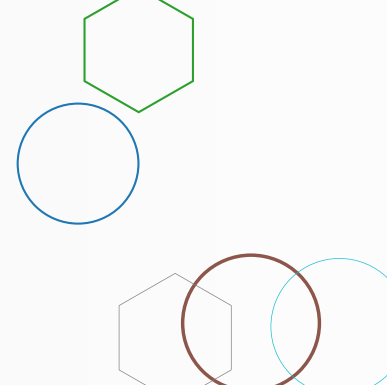[{"shape": "circle", "thickness": 1.5, "radius": 0.78, "center": [0.201, 0.575]}, {"shape": "hexagon", "thickness": 1.5, "radius": 0.81, "center": [0.358, 0.87]}, {"shape": "circle", "thickness": 2.5, "radius": 0.88, "center": [0.648, 0.161]}, {"shape": "hexagon", "thickness": 0.5, "radius": 0.84, "center": [0.452, 0.123]}, {"shape": "circle", "thickness": 0.5, "radius": 0.88, "center": [0.876, 0.152]}]